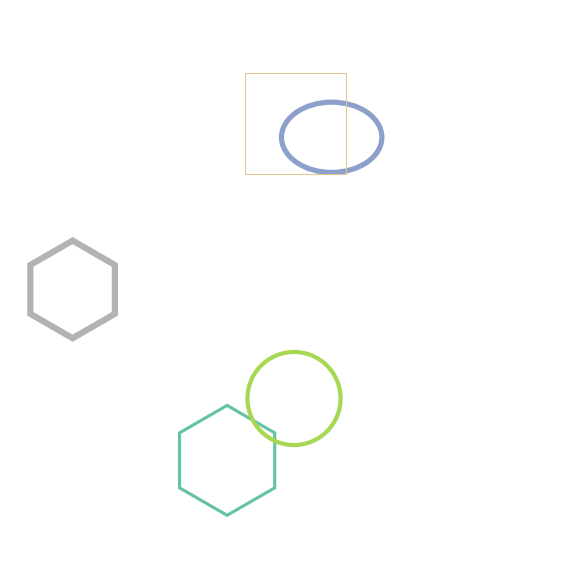[{"shape": "hexagon", "thickness": 1.5, "radius": 0.48, "center": [0.393, 0.202]}, {"shape": "oval", "thickness": 2.5, "radius": 0.43, "center": [0.574, 0.761]}, {"shape": "circle", "thickness": 2, "radius": 0.4, "center": [0.509, 0.309]}, {"shape": "square", "thickness": 0.5, "radius": 0.44, "center": [0.512, 0.785]}, {"shape": "hexagon", "thickness": 3, "radius": 0.42, "center": [0.126, 0.498]}]